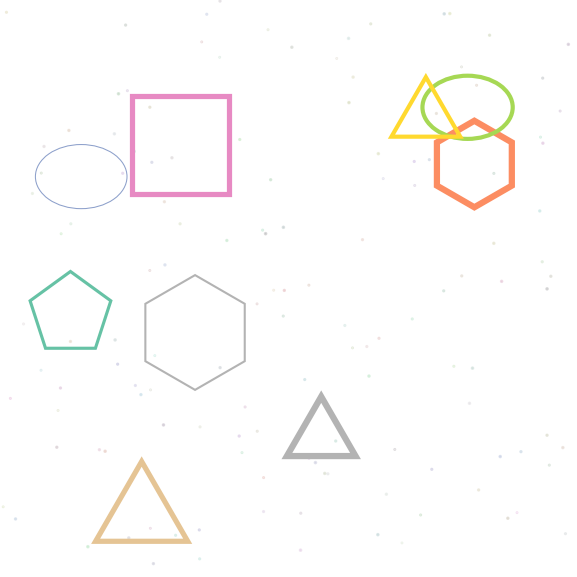[{"shape": "pentagon", "thickness": 1.5, "radius": 0.37, "center": [0.122, 0.456]}, {"shape": "hexagon", "thickness": 3, "radius": 0.37, "center": [0.821, 0.715]}, {"shape": "oval", "thickness": 0.5, "radius": 0.4, "center": [0.141, 0.693]}, {"shape": "square", "thickness": 2.5, "radius": 0.42, "center": [0.313, 0.748]}, {"shape": "oval", "thickness": 2, "radius": 0.39, "center": [0.81, 0.813]}, {"shape": "triangle", "thickness": 2, "radius": 0.34, "center": [0.737, 0.797]}, {"shape": "triangle", "thickness": 2.5, "radius": 0.46, "center": [0.245, 0.108]}, {"shape": "hexagon", "thickness": 1, "radius": 0.5, "center": [0.338, 0.423]}, {"shape": "triangle", "thickness": 3, "radius": 0.34, "center": [0.556, 0.244]}]